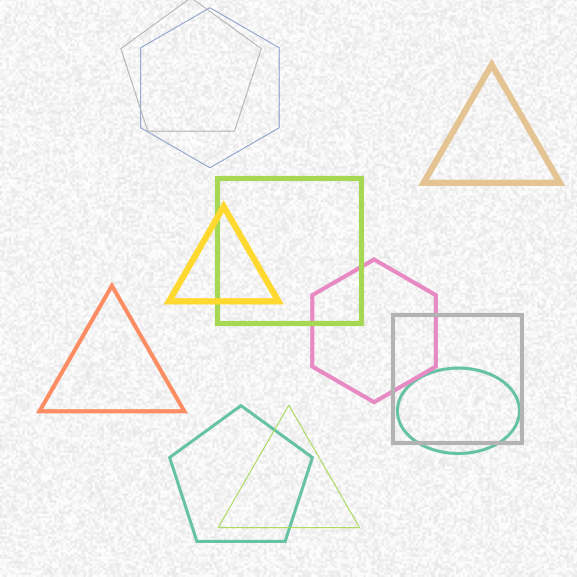[{"shape": "pentagon", "thickness": 1.5, "radius": 0.65, "center": [0.417, 0.167]}, {"shape": "oval", "thickness": 1.5, "radius": 0.53, "center": [0.794, 0.288]}, {"shape": "triangle", "thickness": 2, "radius": 0.72, "center": [0.194, 0.359]}, {"shape": "hexagon", "thickness": 0.5, "radius": 0.69, "center": [0.364, 0.847]}, {"shape": "hexagon", "thickness": 2, "radius": 0.62, "center": [0.648, 0.426]}, {"shape": "square", "thickness": 2.5, "radius": 0.63, "center": [0.501, 0.565]}, {"shape": "triangle", "thickness": 0.5, "radius": 0.71, "center": [0.5, 0.156]}, {"shape": "triangle", "thickness": 3, "radius": 0.55, "center": [0.387, 0.532]}, {"shape": "triangle", "thickness": 3, "radius": 0.68, "center": [0.851, 0.751]}, {"shape": "square", "thickness": 2, "radius": 0.56, "center": [0.792, 0.343]}, {"shape": "pentagon", "thickness": 0.5, "radius": 0.64, "center": [0.331, 0.875]}]